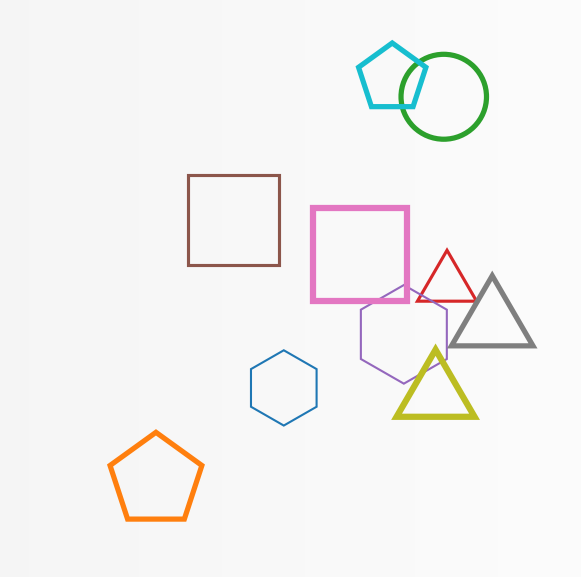[{"shape": "hexagon", "thickness": 1, "radius": 0.33, "center": [0.488, 0.327]}, {"shape": "pentagon", "thickness": 2.5, "radius": 0.42, "center": [0.268, 0.167]}, {"shape": "circle", "thickness": 2.5, "radius": 0.37, "center": [0.763, 0.832]}, {"shape": "triangle", "thickness": 1.5, "radius": 0.29, "center": [0.769, 0.507]}, {"shape": "hexagon", "thickness": 1, "radius": 0.43, "center": [0.695, 0.42]}, {"shape": "square", "thickness": 1.5, "radius": 0.39, "center": [0.401, 0.619]}, {"shape": "square", "thickness": 3, "radius": 0.4, "center": [0.619, 0.558]}, {"shape": "triangle", "thickness": 2.5, "radius": 0.4, "center": [0.847, 0.441]}, {"shape": "triangle", "thickness": 3, "radius": 0.39, "center": [0.749, 0.316]}, {"shape": "pentagon", "thickness": 2.5, "radius": 0.3, "center": [0.675, 0.864]}]